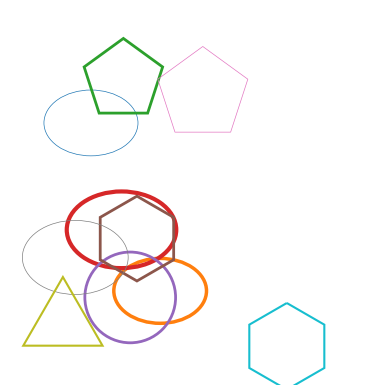[{"shape": "oval", "thickness": 0.5, "radius": 0.61, "center": [0.236, 0.681]}, {"shape": "oval", "thickness": 2.5, "radius": 0.6, "center": [0.416, 0.245]}, {"shape": "pentagon", "thickness": 2, "radius": 0.54, "center": [0.32, 0.793]}, {"shape": "oval", "thickness": 3, "radius": 0.71, "center": [0.316, 0.403]}, {"shape": "circle", "thickness": 2, "radius": 0.59, "center": [0.338, 0.227]}, {"shape": "hexagon", "thickness": 2, "radius": 0.55, "center": [0.356, 0.38]}, {"shape": "pentagon", "thickness": 0.5, "radius": 0.61, "center": [0.527, 0.756]}, {"shape": "oval", "thickness": 0.5, "radius": 0.69, "center": [0.195, 0.331]}, {"shape": "triangle", "thickness": 1.5, "radius": 0.59, "center": [0.163, 0.162]}, {"shape": "hexagon", "thickness": 1.5, "radius": 0.56, "center": [0.745, 0.1]}]